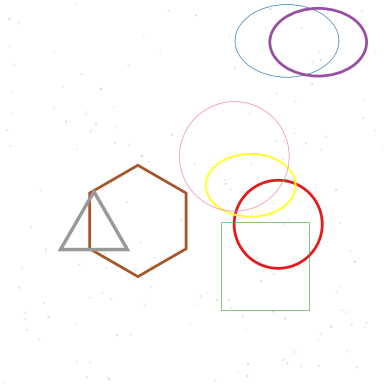[{"shape": "circle", "thickness": 2, "radius": 0.57, "center": [0.723, 0.417]}, {"shape": "oval", "thickness": 0.5, "radius": 0.67, "center": [0.745, 0.894]}, {"shape": "square", "thickness": 0.5, "radius": 0.57, "center": [0.689, 0.309]}, {"shape": "oval", "thickness": 2, "radius": 0.63, "center": [0.826, 0.89]}, {"shape": "oval", "thickness": 1.5, "radius": 0.58, "center": [0.651, 0.519]}, {"shape": "hexagon", "thickness": 2, "radius": 0.72, "center": [0.358, 0.426]}, {"shape": "circle", "thickness": 0.5, "radius": 0.71, "center": [0.609, 0.594]}, {"shape": "triangle", "thickness": 2.5, "radius": 0.5, "center": [0.244, 0.402]}]